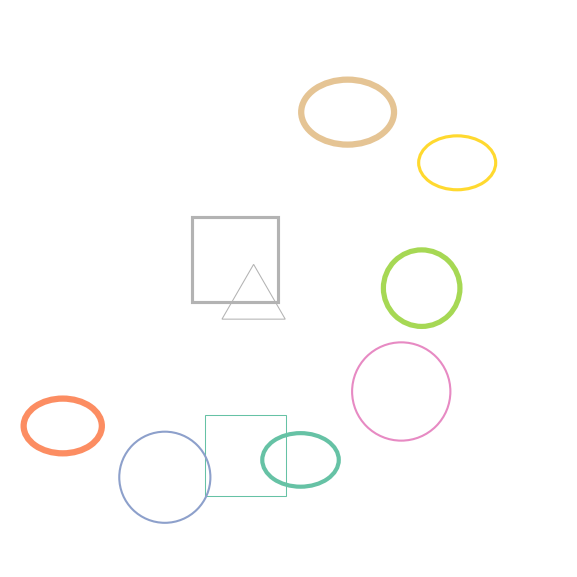[{"shape": "square", "thickness": 0.5, "radius": 0.35, "center": [0.425, 0.21]}, {"shape": "oval", "thickness": 2, "radius": 0.33, "center": [0.52, 0.203]}, {"shape": "oval", "thickness": 3, "radius": 0.34, "center": [0.109, 0.262]}, {"shape": "circle", "thickness": 1, "radius": 0.39, "center": [0.285, 0.173]}, {"shape": "circle", "thickness": 1, "radius": 0.43, "center": [0.695, 0.321]}, {"shape": "circle", "thickness": 2.5, "radius": 0.33, "center": [0.73, 0.5]}, {"shape": "oval", "thickness": 1.5, "radius": 0.33, "center": [0.792, 0.717]}, {"shape": "oval", "thickness": 3, "radius": 0.4, "center": [0.602, 0.805]}, {"shape": "square", "thickness": 1.5, "radius": 0.37, "center": [0.407, 0.55]}, {"shape": "triangle", "thickness": 0.5, "radius": 0.32, "center": [0.439, 0.478]}]